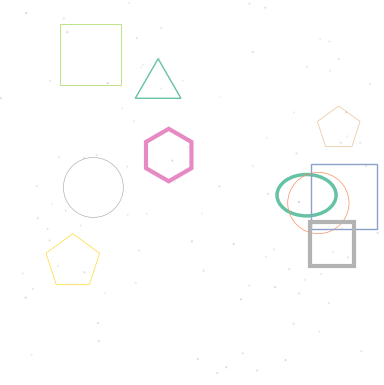[{"shape": "triangle", "thickness": 1, "radius": 0.34, "center": [0.411, 0.779]}, {"shape": "oval", "thickness": 2.5, "radius": 0.38, "center": [0.796, 0.493]}, {"shape": "circle", "thickness": 0.5, "radius": 0.4, "center": [0.827, 0.473]}, {"shape": "square", "thickness": 1, "radius": 0.42, "center": [0.893, 0.49]}, {"shape": "hexagon", "thickness": 3, "radius": 0.34, "center": [0.438, 0.597]}, {"shape": "square", "thickness": 0.5, "radius": 0.4, "center": [0.236, 0.857]}, {"shape": "pentagon", "thickness": 0.5, "radius": 0.37, "center": [0.189, 0.32]}, {"shape": "pentagon", "thickness": 0.5, "radius": 0.29, "center": [0.88, 0.666]}, {"shape": "square", "thickness": 3, "radius": 0.29, "center": [0.862, 0.366]}, {"shape": "circle", "thickness": 0.5, "radius": 0.39, "center": [0.242, 0.513]}]